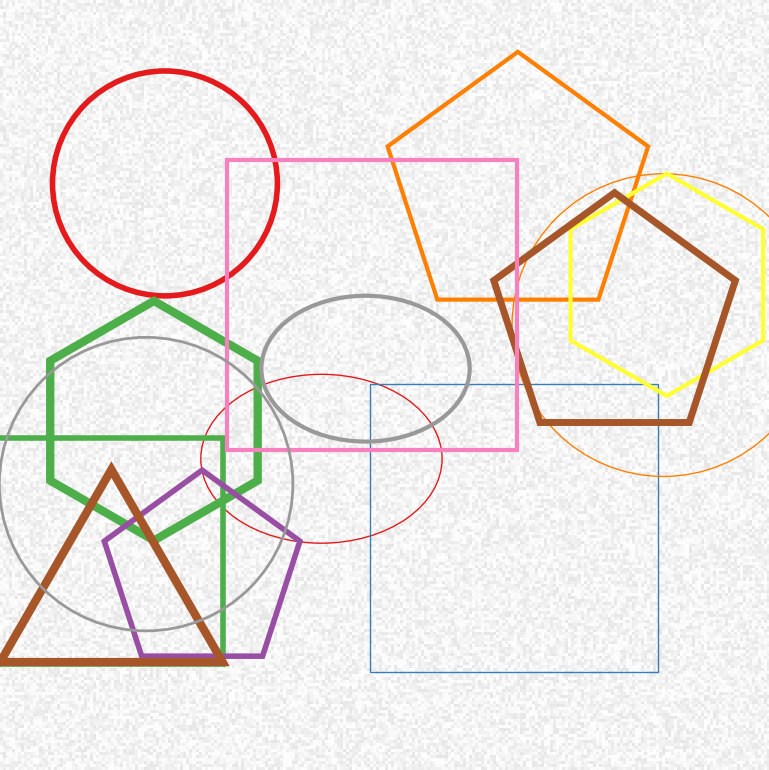[{"shape": "oval", "thickness": 0.5, "radius": 0.78, "center": [0.417, 0.404]}, {"shape": "circle", "thickness": 2, "radius": 0.73, "center": [0.214, 0.762]}, {"shape": "square", "thickness": 0.5, "radius": 0.93, "center": [0.668, 0.314]}, {"shape": "square", "thickness": 2, "radius": 0.73, "center": [0.142, 0.285]}, {"shape": "hexagon", "thickness": 3, "radius": 0.78, "center": [0.2, 0.454]}, {"shape": "pentagon", "thickness": 2, "radius": 0.67, "center": [0.262, 0.256]}, {"shape": "circle", "thickness": 0.5, "radius": 0.98, "center": [0.862, 0.578]}, {"shape": "pentagon", "thickness": 1.5, "radius": 0.89, "center": [0.673, 0.755]}, {"shape": "hexagon", "thickness": 1.5, "radius": 0.72, "center": [0.866, 0.63]}, {"shape": "pentagon", "thickness": 2.5, "radius": 0.82, "center": [0.798, 0.585]}, {"shape": "triangle", "thickness": 3, "radius": 0.83, "center": [0.145, 0.224]}, {"shape": "square", "thickness": 1.5, "radius": 0.94, "center": [0.483, 0.604]}, {"shape": "circle", "thickness": 1, "radius": 0.95, "center": [0.19, 0.371]}, {"shape": "oval", "thickness": 1.5, "radius": 0.68, "center": [0.475, 0.521]}]